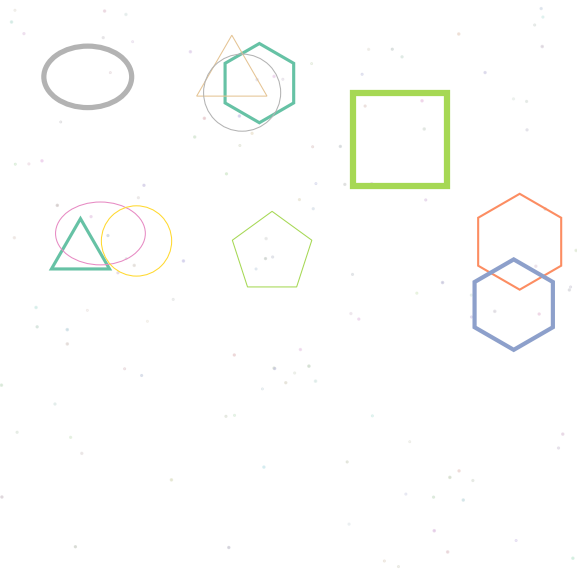[{"shape": "hexagon", "thickness": 1.5, "radius": 0.34, "center": [0.449, 0.855]}, {"shape": "triangle", "thickness": 1.5, "radius": 0.29, "center": [0.139, 0.562]}, {"shape": "hexagon", "thickness": 1, "radius": 0.42, "center": [0.9, 0.581]}, {"shape": "hexagon", "thickness": 2, "radius": 0.39, "center": [0.89, 0.472]}, {"shape": "oval", "thickness": 0.5, "radius": 0.39, "center": [0.174, 0.595]}, {"shape": "pentagon", "thickness": 0.5, "radius": 0.36, "center": [0.471, 0.561]}, {"shape": "square", "thickness": 3, "radius": 0.4, "center": [0.693, 0.757]}, {"shape": "circle", "thickness": 0.5, "radius": 0.3, "center": [0.236, 0.582]}, {"shape": "triangle", "thickness": 0.5, "radius": 0.35, "center": [0.401, 0.868]}, {"shape": "oval", "thickness": 2.5, "radius": 0.38, "center": [0.152, 0.866]}, {"shape": "circle", "thickness": 0.5, "radius": 0.33, "center": [0.419, 0.839]}]